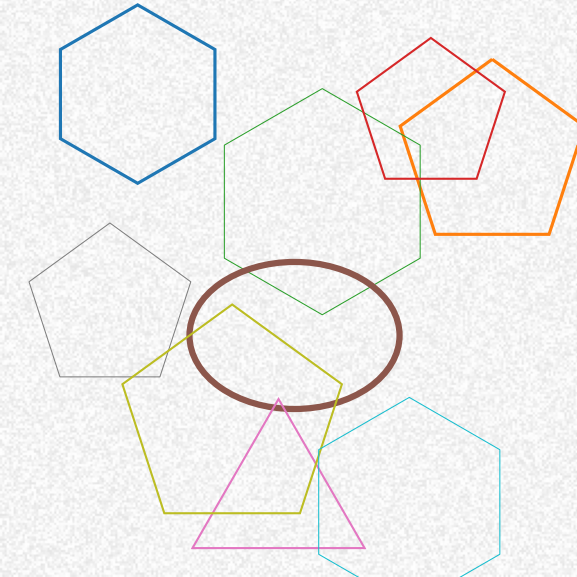[{"shape": "hexagon", "thickness": 1.5, "radius": 0.77, "center": [0.238, 0.836]}, {"shape": "pentagon", "thickness": 1.5, "radius": 0.84, "center": [0.852, 0.729]}, {"shape": "hexagon", "thickness": 0.5, "radius": 0.98, "center": [0.558, 0.65]}, {"shape": "pentagon", "thickness": 1, "radius": 0.67, "center": [0.746, 0.799]}, {"shape": "oval", "thickness": 3, "radius": 0.91, "center": [0.51, 0.418]}, {"shape": "triangle", "thickness": 1, "radius": 0.86, "center": [0.482, 0.136]}, {"shape": "pentagon", "thickness": 0.5, "radius": 0.74, "center": [0.19, 0.466]}, {"shape": "pentagon", "thickness": 1, "radius": 1.0, "center": [0.402, 0.272]}, {"shape": "hexagon", "thickness": 0.5, "radius": 0.91, "center": [0.709, 0.13]}]